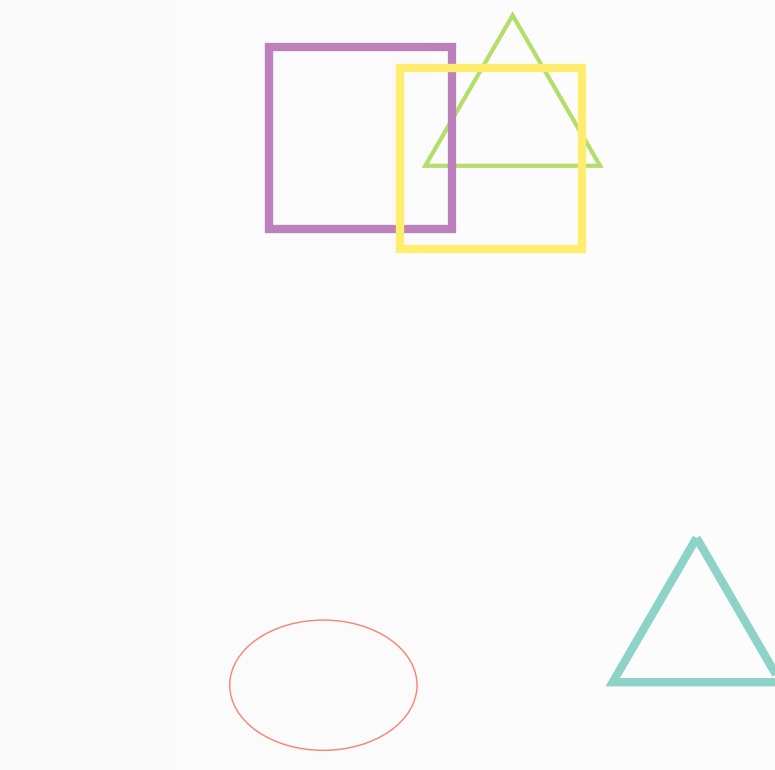[{"shape": "triangle", "thickness": 3, "radius": 0.62, "center": [0.899, 0.177]}, {"shape": "oval", "thickness": 0.5, "radius": 0.6, "center": [0.417, 0.11]}, {"shape": "triangle", "thickness": 1.5, "radius": 0.65, "center": [0.661, 0.85]}, {"shape": "square", "thickness": 3, "radius": 0.59, "center": [0.465, 0.82]}, {"shape": "square", "thickness": 3, "radius": 0.59, "center": [0.634, 0.794]}]